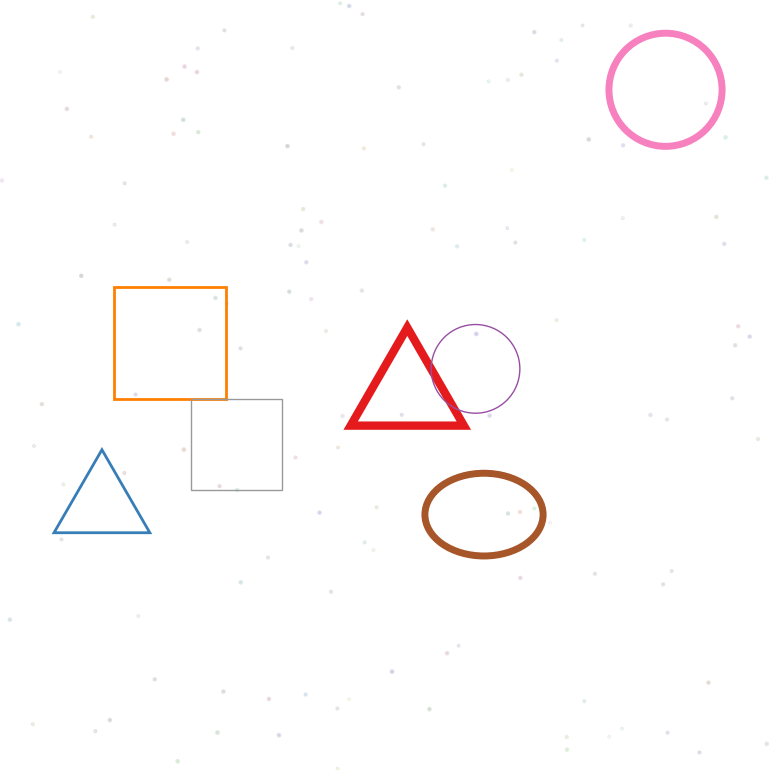[{"shape": "triangle", "thickness": 3, "radius": 0.42, "center": [0.529, 0.49]}, {"shape": "triangle", "thickness": 1, "radius": 0.36, "center": [0.132, 0.344]}, {"shape": "circle", "thickness": 0.5, "radius": 0.29, "center": [0.618, 0.521]}, {"shape": "square", "thickness": 1, "radius": 0.36, "center": [0.221, 0.554]}, {"shape": "oval", "thickness": 2.5, "radius": 0.38, "center": [0.629, 0.332]}, {"shape": "circle", "thickness": 2.5, "radius": 0.37, "center": [0.864, 0.883]}, {"shape": "square", "thickness": 0.5, "radius": 0.3, "center": [0.307, 0.422]}]